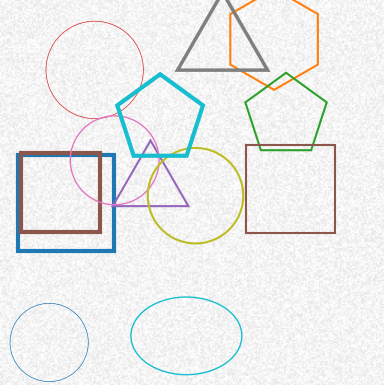[{"shape": "circle", "thickness": 0.5, "radius": 0.51, "center": [0.128, 0.11]}, {"shape": "square", "thickness": 3, "radius": 0.62, "center": [0.171, 0.472]}, {"shape": "hexagon", "thickness": 1.5, "radius": 0.66, "center": [0.712, 0.898]}, {"shape": "pentagon", "thickness": 1.5, "radius": 0.56, "center": [0.743, 0.7]}, {"shape": "circle", "thickness": 0.5, "radius": 0.63, "center": [0.246, 0.818]}, {"shape": "triangle", "thickness": 1.5, "radius": 0.57, "center": [0.391, 0.521]}, {"shape": "square", "thickness": 1.5, "radius": 0.58, "center": [0.754, 0.509]}, {"shape": "square", "thickness": 3, "radius": 0.51, "center": [0.157, 0.5]}, {"shape": "circle", "thickness": 1, "radius": 0.58, "center": [0.298, 0.584]}, {"shape": "triangle", "thickness": 2.5, "radius": 0.68, "center": [0.578, 0.885]}, {"shape": "circle", "thickness": 1.5, "radius": 0.62, "center": [0.508, 0.492]}, {"shape": "pentagon", "thickness": 3, "radius": 0.59, "center": [0.416, 0.69]}, {"shape": "oval", "thickness": 1, "radius": 0.72, "center": [0.484, 0.128]}]